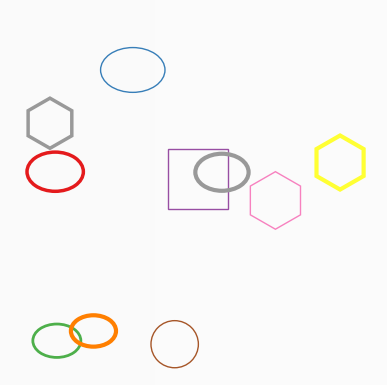[{"shape": "oval", "thickness": 2.5, "radius": 0.36, "center": [0.142, 0.554]}, {"shape": "oval", "thickness": 1, "radius": 0.42, "center": [0.343, 0.818]}, {"shape": "oval", "thickness": 2, "radius": 0.31, "center": [0.147, 0.115]}, {"shape": "square", "thickness": 1, "radius": 0.39, "center": [0.511, 0.535]}, {"shape": "oval", "thickness": 3, "radius": 0.29, "center": [0.241, 0.14]}, {"shape": "hexagon", "thickness": 3, "radius": 0.35, "center": [0.878, 0.578]}, {"shape": "circle", "thickness": 1, "radius": 0.31, "center": [0.451, 0.106]}, {"shape": "hexagon", "thickness": 1, "radius": 0.37, "center": [0.711, 0.479]}, {"shape": "hexagon", "thickness": 2.5, "radius": 0.33, "center": [0.129, 0.68]}, {"shape": "oval", "thickness": 3, "radius": 0.34, "center": [0.573, 0.553]}]